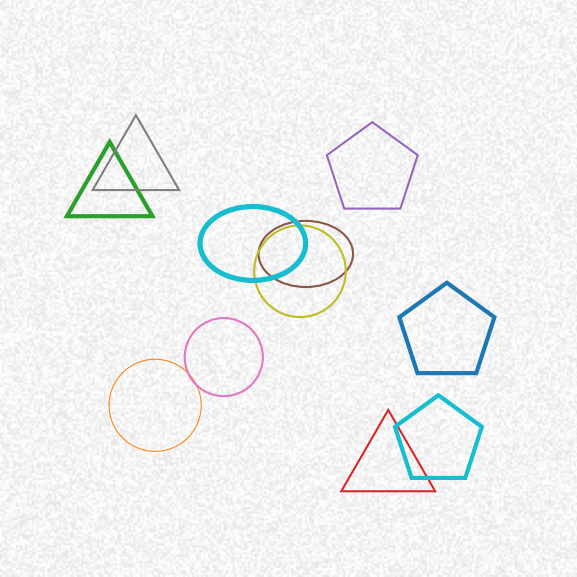[{"shape": "pentagon", "thickness": 2, "radius": 0.43, "center": [0.774, 0.423]}, {"shape": "circle", "thickness": 0.5, "radius": 0.4, "center": [0.269, 0.297]}, {"shape": "triangle", "thickness": 2, "radius": 0.43, "center": [0.19, 0.668]}, {"shape": "triangle", "thickness": 1, "radius": 0.47, "center": [0.672, 0.195]}, {"shape": "pentagon", "thickness": 1, "radius": 0.41, "center": [0.645, 0.705]}, {"shape": "oval", "thickness": 1, "radius": 0.41, "center": [0.53, 0.559]}, {"shape": "circle", "thickness": 1, "radius": 0.34, "center": [0.388, 0.381]}, {"shape": "triangle", "thickness": 1, "radius": 0.43, "center": [0.235, 0.713]}, {"shape": "circle", "thickness": 1, "radius": 0.4, "center": [0.519, 0.529]}, {"shape": "oval", "thickness": 2.5, "radius": 0.46, "center": [0.438, 0.578]}, {"shape": "pentagon", "thickness": 2, "radius": 0.4, "center": [0.759, 0.236]}]